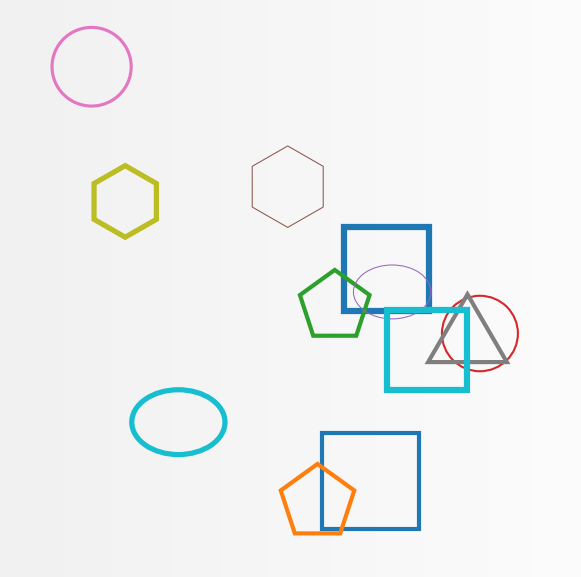[{"shape": "square", "thickness": 3, "radius": 0.36, "center": [0.665, 0.534]}, {"shape": "square", "thickness": 2, "radius": 0.42, "center": [0.638, 0.166]}, {"shape": "pentagon", "thickness": 2, "radius": 0.33, "center": [0.546, 0.129]}, {"shape": "pentagon", "thickness": 2, "radius": 0.31, "center": [0.576, 0.469]}, {"shape": "circle", "thickness": 1, "radius": 0.33, "center": [0.826, 0.422]}, {"shape": "oval", "thickness": 0.5, "radius": 0.33, "center": [0.675, 0.494]}, {"shape": "hexagon", "thickness": 0.5, "radius": 0.35, "center": [0.495, 0.676]}, {"shape": "circle", "thickness": 1.5, "radius": 0.34, "center": [0.158, 0.884]}, {"shape": "triangle", "thickness": 2, "radius": 0.39, "center": [0.804, 0.411]}, {"shape": "hexagon", "thickness": 2.5, "radius": 0.31, "center": [0.215, 0.65]}, {"shape": "square", "thickness": 3, "radius": 0.35, "center": [0.735, 0.393]}, {"shape": "oval", "thickness": 2.5, "radius": 0.4, "center": [0.307, 0.268]}]